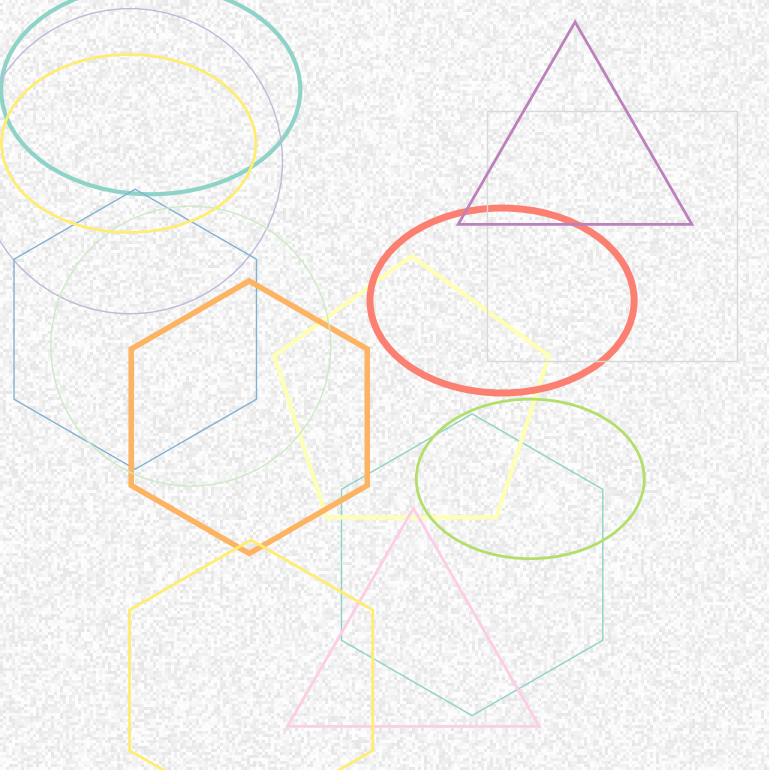[{"shape": "hexagon", "thickness": 0.5, "radius": 0.98, "center": [0.613, 0.267]}, {"shape": "oval", "thickness": 1.5, "radius": 0.97, "center": [0.196, 0.884]}, {"shape": "pentagon", "thickness": 1.5, "radius": 0.94, "center": [0.534, 0.48]}, {"shape": "circle", "thickness": 0.5, "radius": 0.99, "center": [0.169, 0.791]}, {"shape": "oval", "thickness": 2.5, "radius": 0.86, "center": [0.652, 0.61]}, {"shape": "hexagon", "thickness": 0.5, "radius": 0.91, "center": [0.176, 0.572]}, {"shape": "hexagon", "thickness": 2, "radius": 0.88, "center": [0.324, 0.458]}, {"shape": "oval", "thickness": 1, "radius": 0.74, "center": [0.689, 0.378]}, {"shape": "triangle", "thickness": 1, "radius": 0.94, "center": [0.537, 0.151]}, {"shape": "square", "thickness": 0.5, "radius": 0.81, "center": [0.795, 0.694]}, {"shape": "triangle", "thickness": 1, "radius": 0.88, "center": [0.747, 0.796]}, {"shape": "circle", "thickness": 0.5, "radius": 0.91, "center": [0.248, 0.55]}, {"shape": "hexagon", "thickness": 1, "radius": 0.91, "center": [0.326, 0.117]}, {"shape": "oval", "thickness": 1, "radius": 0.83, "center": [0.167, 0.814]}]